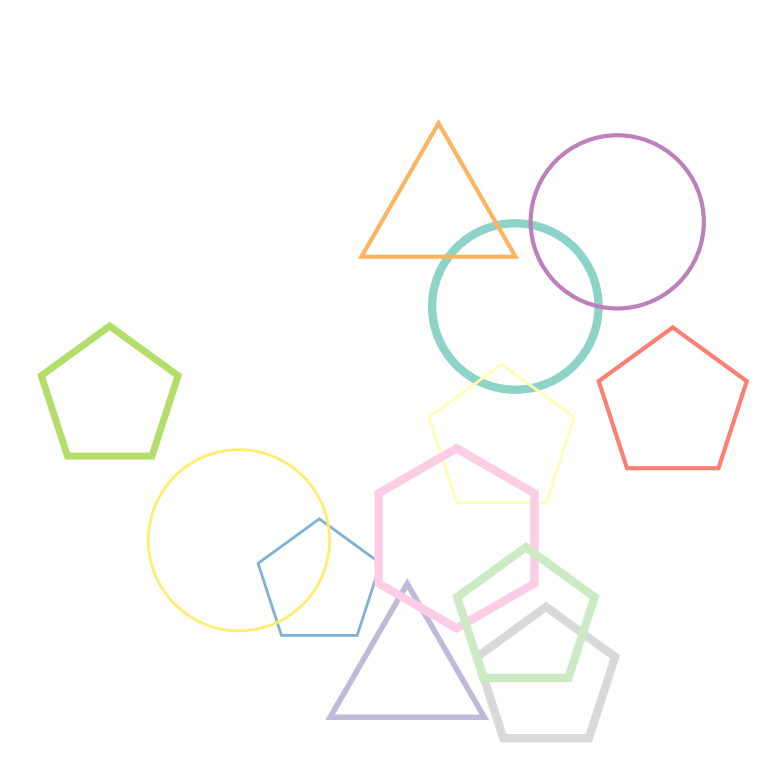[{"shape": "circle", "thickness": 3, "radius": 0.54, "center": [0.669, 0.602]}, {"shape": "pentagon", "thickness": 1, "radius": 0.5, "center": [0.651, 0.428]}, {"shape": "triangle", "thickness": 2, "radius": 0.58, "center": [0.529, 0.126]}, {"shape": "pentagon", "thickness": 1.5, "radius": 0.51, "center": [0.874, 0.474]}, {"shape": "pentagon", "thickness": 1, "radius": 0.42, "center": [0.415, 0.242]}, {"shape": "triangle", "thickness": 1.5, "radius": 0.58, "center": [0.57, 0.724]}, {"shape": "pentagon", "thickness": 2.5, "radius": 0.47, "center": [0.142, 0.483]}, {"shape": "hexagon", "thickness": 3, "radius": 0.58, "center": [0.593, 0.301]}, {"shape": "pentagon", "thickness": 3, "radius": 0.47, "center": [0.709, 0.118]}, {"shape": "circle", "thickness": 1.5, "radius": 0.56, "center": [0.802, 0.712]}, {"shape": "pentagon", "thickness": 3, "radius": 0.47, "center": [0.683, 0.196]}, {"shape": "circle", "thickness": 1, "radius": 0.59, "center": [0.31, 0.298]}]